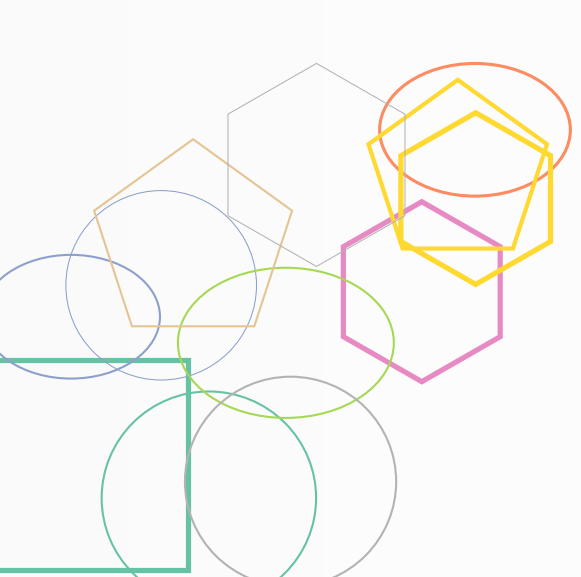[{"shape": "circle", "thickness": 1, "radius": 0.92, "center": [0.359, 0.137]}, {"shape": "square", "thickness": 2.5, "radius": 0.91, "center": [0.142, 0.195]}, {"shape": "oval", "thickness": 1.5, "radius": 0.82, "center": [0.817, 0.774]}, {"shape": "circle", "thickness": 0.5, "radius": 0.82, "center": [0.277, 0.505]}, {"shape": "oval", "thickness": 1, "radius": 0.77, "center": [0.122, 0.451]}, {"shape": "hexagon", "thickness": 2.5, "radius": 0.78, "center": [0.726, 0.494]}, {"shape": "oval", "thickness": 1, "radius": 0.93, "center": [0.492, 0.405]}, {"shape": "pentagon", "thickness": 2, "radius": 0.81, "center": [0.788, 0.699]}, {"shape": "hexagon", "thickness": 2.5, "radius": 0.74, "center": [0.818, 0.655]}, {"shape": "pentagon", "thickness": 1, "radius": 0.9, "center": [0.332, 0.579]}, {"shape": "circle", "thickness": 1, "radius": 0.91, "center": [0.5, 0.165]}, {"shape": "hexagon", "thickness": 0.5, "radius": 0.88, "center": [0.544, 0.714]}]